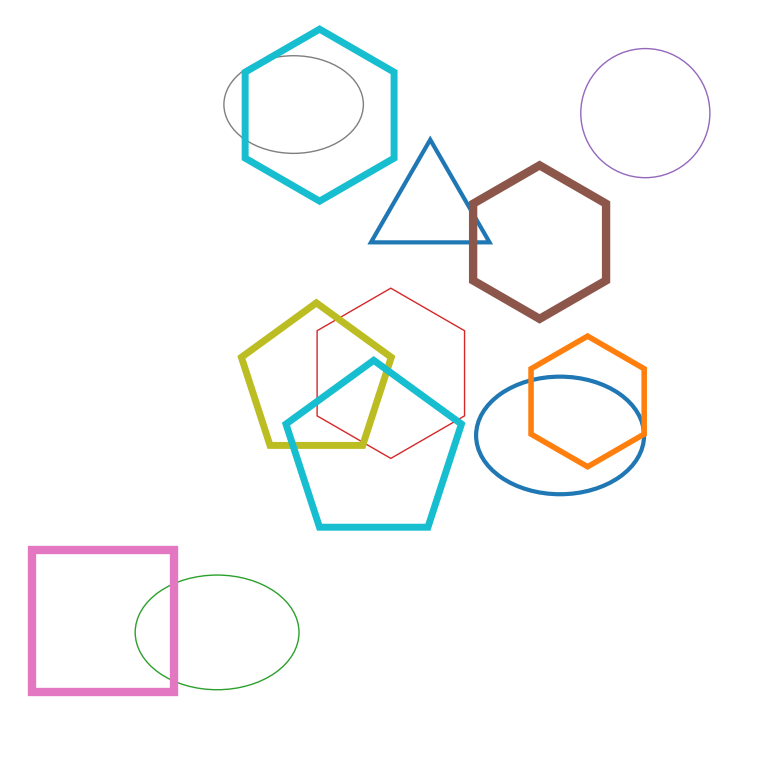[{"shape": "oval", "thickness": 1.5, "radius": 0.55, "center": [0.727, 0.434]}, {"shape": "triangle", "thickness": 1.5, "radius": 0.44, "center": [0.559, 0.73]}, {"shape": "hexagon", "thickness": 2, "radius": 0.42, "center": [0.763, 0.479]}, {"shape": "oval", "thickness": 0.5, "radius": 0.53, "center": [0.282, 0.179]}, {"shape": "hexagon", "thickness": 0.5, "radius": 0.55, "center": [0.508, 0.515]}, {"shape": "circle", "thickness": 0.5, "radius": 0.42, "center": [0.838, 0.853]}, {"shape": "hexagon", "thickness": 3, "radius": 0.5, "center": [0.701, 0.686]}, {"shape": "square", "thickness": 3, "radius": 0.46, "center": [0.134, 0.194]}, {"shape": "oval", "thickness": 0.5, "radius": 0.45, "center": [0.381, 0.864]}, {"shape": "pentagon", "thickness": 2.5, "radius": 0.51, "center": [0.411, 0.504]}, {"shape": "pentagon", "thickness": 2.5, "radius": 0.6, "center": [0.485, 0.412]}, {"shape": "hexagon", "thickness": 2.5, "radius": 0.56, "center": [0.415, 0.85]}]